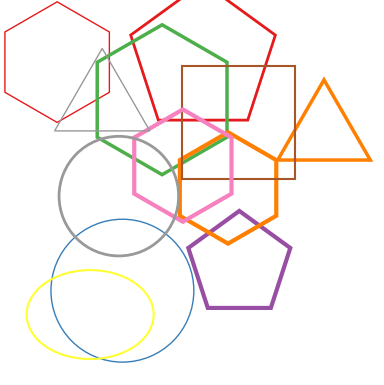[{"shape": "hexagon", "thickness": 1, "radius": 0.78, "center": [0.148, 0.839]}, {"shape": "pentagon", "thickness": 2, "radius": 0.99, "center": [0.527, 0.848]}, {"shape": "circle", "thickness": 1, "radius": 0.93, "center": [0.318, 0.245]}, {"shape": "hexagon", "thickness": 2.5, "radius": 0.97, "center": [0.421, 0.741]}, {"shape": "pentagon", "thickness": 3, "radius": 0.7, "center": [0.622, 0.313]}, {"shape": "hexagon", "thickness": 3, "radius": 0.72, "center": [0.592, 0.512]}, {"shape": "triangle", "thickness": 2.5, "radius": 0.69, "center": [0.842, 0.654]}, {"shape": "oval", "thickness": 1.5, "radius": 0.83, "center": [0.234, 0.183]}, {"shape": "square", "thickness": 1.5, "radius": 0.73, "center": [0.619, 0.681]}, {"shape": "hexagon", "thickness": 3, "radius": 0.73, "center": [0.475, 0.57]}, {"shape": "triangle", "thickness": 1, "radius": 0.71, "center": [0.266, 0.731]}, {"shape": "circle", "thickness": 2, "radius": 0.78, "center": [0.309, 0.491]}]